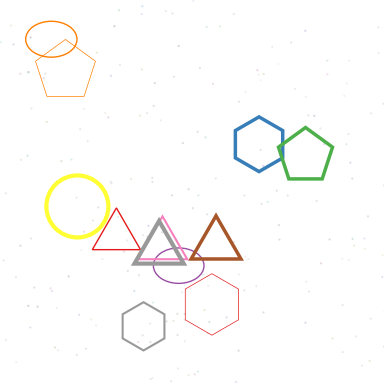[{"shape": "triangle", "thickness": 1, "radius": 0.36, "center": [0.302, 0.388]}, {"shape": "hexagon", "thickness": 0.5, "radius": 0.4, "center": [0.55, 0.209]}, {"shape": "hexagon", "thickness": 2.5, "radius": 0.36, "center": [0.673, 0.625]}, {"shape": "pentagon", "thickness": 2.5, "radius": 0.37, "center": [0.794, 0.595]}, {"shape": "oval", "thickness": 1, "radius": 0.33, "center": [0.464, 0.31]}, {"shape": "pentagon", "thickness": 0.5, "radius": 0.41, "center": [0.17, 0.816]}, {"shape": "oval", "thickness": 1, "radius": 0.33, "center": [0.133, 0.898]}, {"shape": "circle", "thickness": 3, "radius": 0.4, "center": [0.201, 0.464]}, {"shape": "triangle", "thickness": 2.5, "radius": 0.37, "center": [0.561, 0.365]}, {"shape": "triangle", "thickness": 1.5, "radius": 0.37, "center": [0.422, 0.364]}, {"shape": "triangle", "thickness": 3, "radius": 0.37, "center": [0.413, 0.352]}, {"shape": "hexagon", "thickness": 1.5, "radius": 0.31, "center": [0.373, 0.152]}]